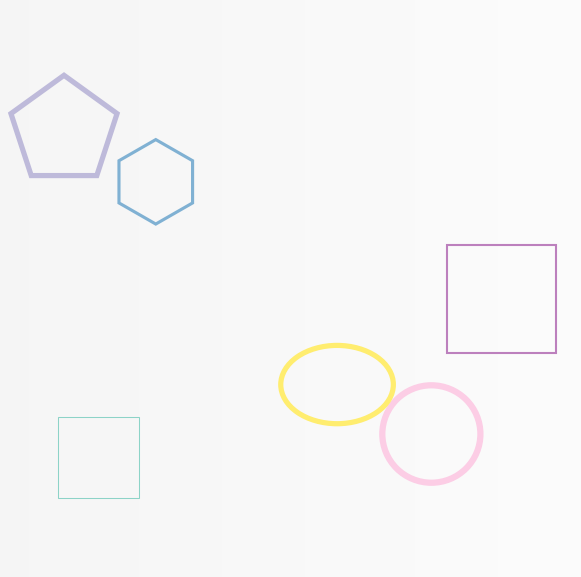[{"shape": "square", "thickness": 0.5, "radius": 0.35, "center": [0.17, 0.207]}, {"shape": "pentagon", "thickness": 2.5, "radius": 0.48, "center": [0.11, 0.773]}, {"shape": "hexagon", "thickness": 1.5, "radius": 0.37, "center": [0.268, 0.684]}, {"shape": "circle", "thickness": 3, "radius": 0.42, "center": [0.742, 0.248]}, {"shape": "square", "thickness": 1, "radius": 0.47, "center": [0.862, 0.482]}, {"shape": "oval", "thickness": 2.5, "radius": 0.48, "center": [0.58, 0.333]}]